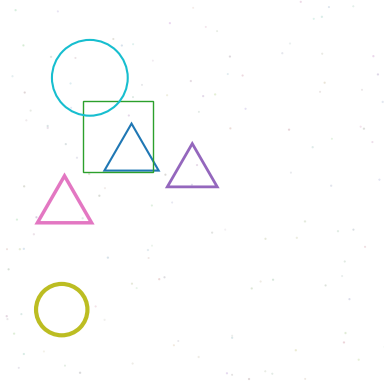[{"shape": "triangle", "thickness": 1.5, "radius": 0.41, "center": [0.342, 0.598]}, {"shape": "square", "thickness": 1, "radius": 0.46, "center": [0.307, 0.646]}, {"shape": "triangle", "thickness": 2, "radius": 0.37, "center": [0.499, 0.552]}, {"shape": "triangle", "thickness": 2.5, "radius": 0.41, "center": [0.168, 0.462]}, {"shape": "circle", "thickness": 3, "radius": 0.33, "center": [0.16, 0.196]}, {"shape": "circle", "thickness": 1.5, "radius": 0.49, "center": [0.233, 0.798]}]